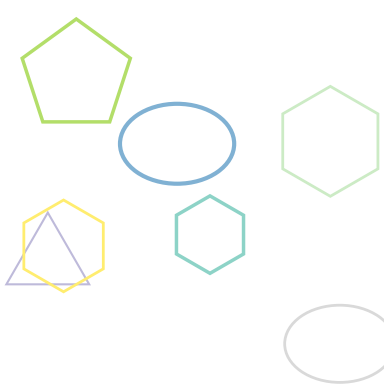[{"shape": "hexagon", "thickness": 2.5, "radius": 0.5, "center": [0.545, 0.391]}, {"shape": "triangle", "thickness": 1.5, "radius": 0.62, "center": [0.124, 0.324]}, {"shape": "oval", "thickness": 3, "radius": 0.74, "center": [0.46, 0.627]}, {"shape": "pentagon", "thickness": 2.5, "radius": 0.74, "center": [0.198, 0.803]}, {"shape": "oval", "thickness": 2, "radius": 0.72, "center": [0.883, 0.107]}, {"shape": "hexagon", "thickness": 2, "radius": 0.71, "center": [0.858, 0.633]}, {"shape": "hexagon", "thickness": 2, "radius": 0.6, "center": [0.165, 0.361]}]